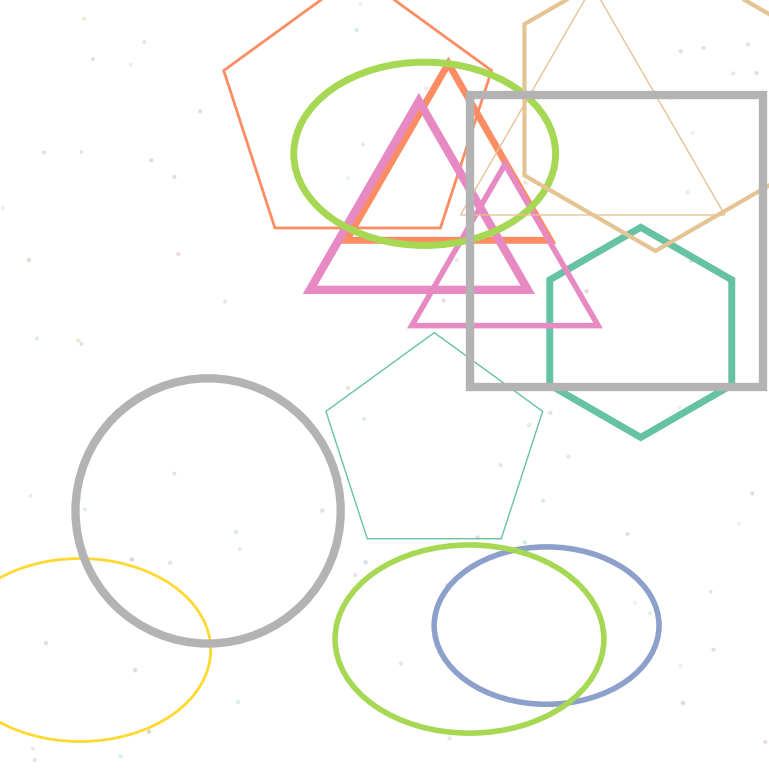[{"shape": "hexagon", "thickness": 2.5, "radius": 0.68, "center": [0.832, 0.568]}, {"shape": "pentagon", "thickness": 0.5, "radius": 0.74, "center": [0.564, 0.42]}, {"shape": "pentagon", "thickness": 1, "radius": 0.91, "center": [0.464, 0.852]}, {"shape": "triangle", "thickness": 2.5, "radius": 0.76, "center": [0.582, 0.764]}, {"shape": "oval", "thickness": 2, "radius": 0.73, "center": [0.71, 0.188]}, {"shape": "triangle", "thickness": 2, "radius": 0.7, "center": [0.656, 0.647]}, {"shape": "triangle", "thickness": 3, "radius": 0.82, "center": [0.544, 0.705]}, {"shape": "oval", "thickness": 2, "radius": 0.87, "center": [0.61, 0.17]}, {"shape": "oval", "thickness": 2.5, "radius": 0.85, "center": [0.552, 0.8]}, {"shape": "oval", "thickness": 1, "radius": 0.85, "center": [0.104, 0.156]}, {"shape": "triangle", "thickness": 0.5, "radius": 0.99, "center": [0.77, 0.82]}, {"shape": "hexagon", "thickness": 1.5, "radius": 0.98, "center": [0.851, 0.87]}, {"shape": "square", "thickness": 3, "radius": 0.95, "center": [0.801, 0.687]}, {"shape": "circle", "thickness": 3, "radius": 0.86, "center": [0.27, 0.336]}]